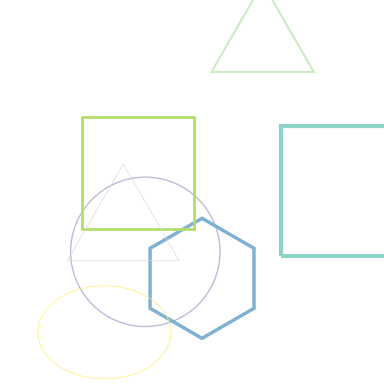[{"shape": "square", "thickness": 3, "radius": 0.84, "center": [0.899, 0.504]}, {"shape": "circle", "thickness": 1, "radius": 0.97, "center": [0.377, 0.346]}, {"shape": "hexagon", "thickness": 2.5, "radius": 0.78, "center": [0.525, 0.277]}, {"shape": "square", "thickness": 2, "radius": 0.73, "center": [0.358, 0.551]}, {"shape": "triangle", "thickness": 0.5, "radius": 0.84, "center": [0.32, 0.407]}, {"shape": "triangle", "thickness": 1.5, "radius": 0.77, "center": [0.682, 0.89]}, {"shape": "oval", "thickness": 0.5, "radius": 0.86, "center": [0.271, 0.137]}]